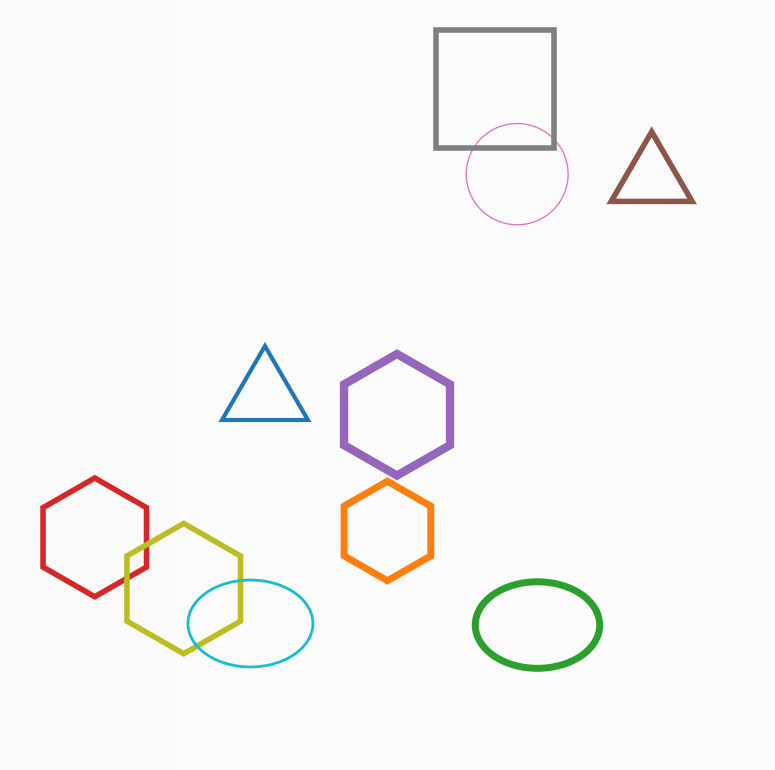[{"shape": "triangle", "thickness": 1.5, "radius": 0.32, "center": [0.342, 0.487]}, {"shape": "hexagon", "thickness": 2.5, "radius": 0.32, "center": [0.5, 0.31]}, {"shape": "oval", "thickness": 2.5, "radius": 0.4, "center": [0.694, 0.188]}, {"shape": "hexagon", "thickness": 2, "radius": 0.39, "center": [0.122, 0.302]}, {"shape": "hexagon", "thickness": 3, "radius": 0.39, "center": [0.512, 0.461]}, {"shape": "triangle", "thickness": 2, "radius": 0.3, "center": [0.841, 0.769]}, {"shape": "circle", "thickness": 0.5, "radius": 0.33, "center": [0.667, 0.774]}, {"shape": "square", "thickness": 2, "radius": 0.38, "center": [0.639, 0.884]}, {"shape": "hexagon", "thickness": 2, "radius": 0.42, "center": [0.237, 0.236]}, {"shape": "oval", "thickness": 1, "radius": 0.4, "center": [0.323, 0.19]}]